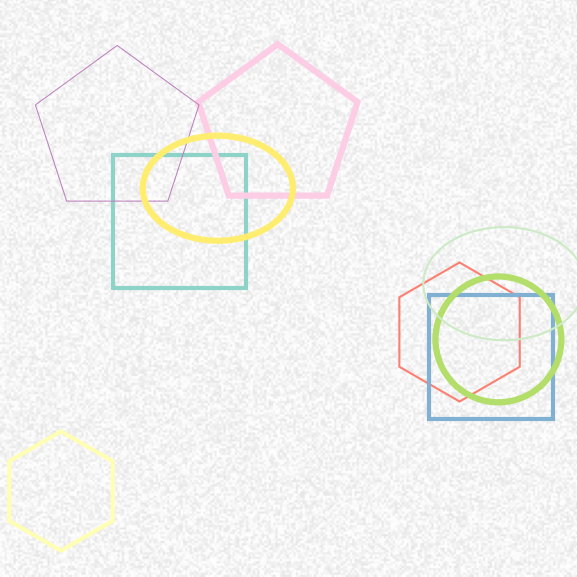[{"shape": "square", "thickness": 2, "radius": 0.58, "center": [0.31, 0.615]}, {"shape": "hexagon", "thickness": 2, "radius": 0.52, "center": [0.106, 0.149]}, {"shape": "hexagon", "thickness": 1, "radius": 0.6, "center": [0.796, 0.424]}, {"shape": "square", "thickness": 2, "radius": 0.54, "center": [0.85, 0.381]}, {"shape": "circle", "thickness": 3, "radius": 0.54, "center": [0.863, 0.411]}, {"shape": "pentagon", "thickness": 3, "radius": 0.72, "center": [0.481, 0.778]}, {"shape": "pentagon", "thickness": 0.5, "radius": 0.74, "center": [0.203, 0.771]}, {"shape": "oval", "thickness": 1, "radius": 0.7, "center": [0.873, 0.508]}, {"shape": "oval", "thickness": 3, "radius": 0.65, "center": [0.377, 0.673]}]